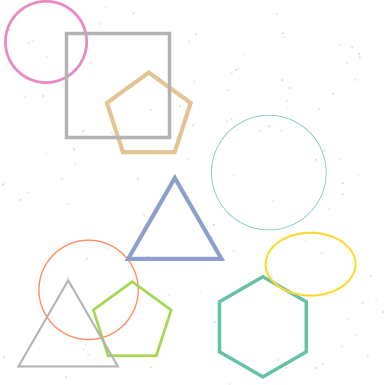[{"shape": "circle", "thickness": 0.5, "radius": 0.74, "center": [0.698, 0.552]}, {"shape": "hexagon", "thickness": 2.5, "radius": 0.65, "center": [0.683, 0.151]}, {"shape": "circle", "thickness": 1, "radius": 0.65, "center": [0.23, 0.247]}, {"shape": "triangle", "thickness": 3, "radius": 0.7, "center": [0.454, 0.398]}, {"shape": "circle", "thickness": 2, "radius": 0.53, "center": [0.12, 0.891]}, {"shape": "pentagon", "thickness": 2, "radius": 0.53, "center": [0.343, 0.162]}, {"shape": "oval", "thickness": 1.5, "radius": 0.58, "center": [0.807, 0.314]}, {"shape": "pentagon", "thickness": 3, "radius": 0.57, "center": [0.386, 0.697]}, {"shape": "square", "thickness": 2.5, "radius": 0.67, "center": [0.305, 0.779]}, {"shape": "triangle", "thickness": 1.5, "radius": 0.75, "center": [0.177, 0.123]}]